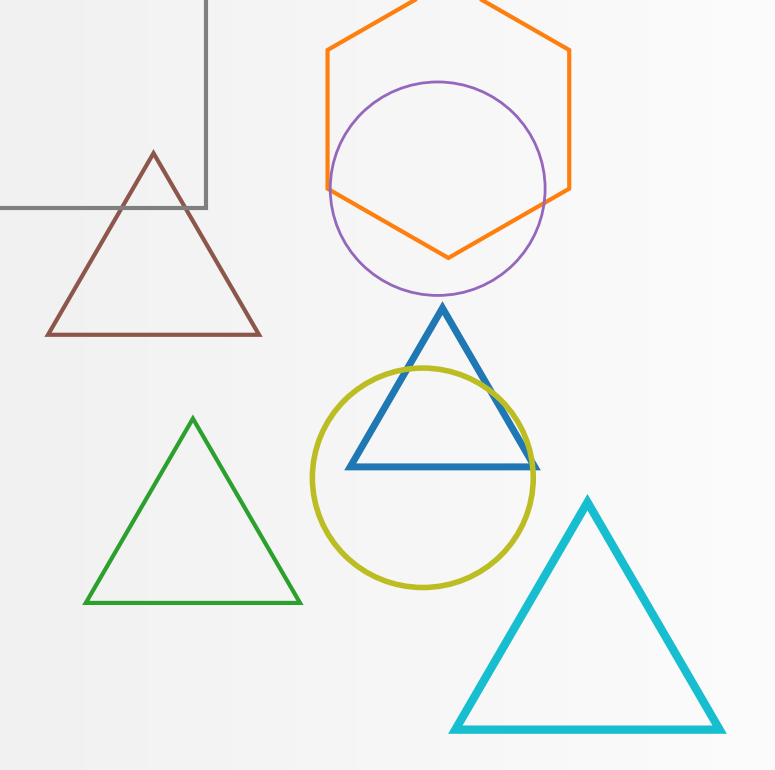[{"shape": "triangle", "thickness": 2.5, "radius": 0.69, "center": [0.571, 0.462]}, {"shape": "hexagon", "thickness": 1.5, "radius": 0.9, "center": [0.579, 0.845]}, {"shape": "triangle", "thickness": 1.5, "radius": 0.8, "center": [0.249, 0.297]}, {"shape": "circle", "thickness": 1, "radius": 0.69, "center": [0.565, 0.755]}, {"shape": "triangle", "thickness": 1.5, "radius": 0.79, "center": [0.198, 0.644]}, {"shape": "square", "thickness": 1.5, "radius": 0.74, "center": [0.118, 0.878]}, {"shape": "circle", "thickness": 2, "radius": 0.71, "center": [0.546, 0.38]}, {"shape": "triangle", "thickness": 3, "radius": 0.98, "center": [0.758, 0.151]}]